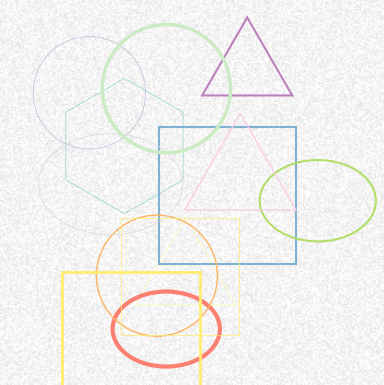[{"shape": "hexagon", "thickness": 0.5, "radius": 0.88, "center": [0.323, 0.621]}, {"shape": "triangle", "thickness": 0.5, "radius": 0.75, "center": [0.482, 0.284]}, {"shape": "circle", "thickness": 0.5, "radius": 0.73, "center": [0.232, 0.759]}, {"shape": "oval", "thickness": 3, "radius": 0.7, "center": [0.432, 0.145]}, {"shape": "square", "thickness": 1.5, "radius": 0.89, "center": [0.591, 0.492]}, {"shape": "circle", "thickness": 1, "radius": 0.79, "center": [0.408, 0.284]}, {"shape": "oval", "thickness": 1.5, "radius": 0.75, "center": [0.825, 0.479]}, {"shape": "triangle", "thickness": 1, "radius": 0.84, "center": [0.624, 0.538]}, {"shape": "oval", "thickness": 0.5, "radius": 0.94, "center": [0.287, 0.521]}, {"shape": "triangle", "thickness": 1.5, "radius": 0.68, "center": [0.642, 0.82]}, {"shape": "circle", "thickness": 2.5, "radius": 0.83, "center": [0.432, 0.77]}, {"shape": "square", "thickness": 0.5, "radius": 0.76, "center": [0.467, 0.282]}, {"shape": "square", "thickness": 2, "radius": 0.9, "center": [0.341, 0.114]}]